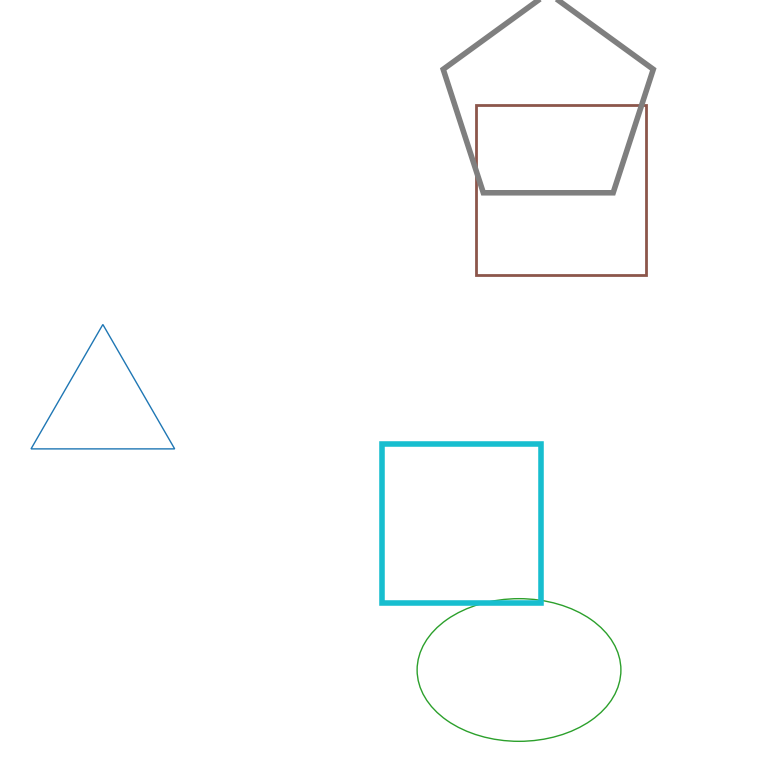[{"shape": "triangle", "thickness": 0.5, "radius": 0.54, "center": [0.134, 0.471]}, {"shape": "oval", "thickness": 0.5, "radius": 0.66, "center": [0.674, 0.13]}, {"shape": "square", "thickness": 1, "radius": 0.55, "center": [0.729, 0.753]}, {"shape": "pentagon", "thickness": 2, "radius": 0.72, "center": [0.712, 0.866]}, {"shape": "square", "thickness": 2, "radius": 0.52, "center": [0.599, 0.32]}]